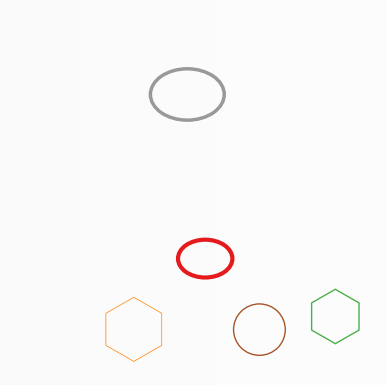[{"shape": "oval", "thickness": 3, "radius": 0.35, "center": [0.53, 0.328]}, {"shape": "hexagon", "thickness": 1, "radius": 0.35, "center": [0.865, 0.178]}, {"shape": "hexagon", "thickness": 0.5, "radius": 0.42, "center": [0.345, 0.145]}, {"shape": "circle", "thickness": 1, "radius": 0.33, "center": [0.669, 0.144]}, {"shape": "oval", "thickness": 2.5, "radius": 0.48, "center": [0.483, 0.755]}]